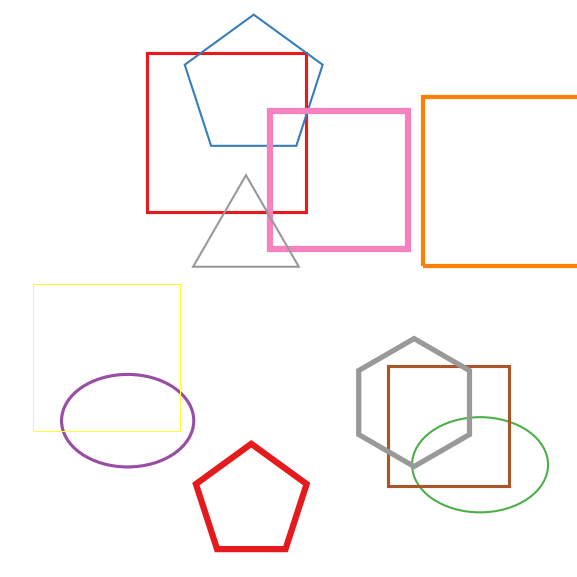[{"shape": "pentagon", "thickness": 3, "radius": 0.5, "center": [0.435, 0.13]}, {"shape": "square", "thickness": 1.5, "radius": 0.69, "center": [0.392, 0.77]}, {"shape": "pentagon", "thickness": 1, "radius": 0.63, "center": [0.439, 0.848]}, {"shape": "oval", "thickness": 1, "radius": 0.59, "center": [0.831, 0.194]}, {"shape": "oval", "thickness": 1.5, "radius": 0.57, "center": [0.221, 0.271]}, {"shape": "square", "thickness": 2, "radius": 0.73, "center": [0.878, 0.685]}, {"shape": "square", "thickness": 0.5, "radius": 0.64, "center": [0.184, 0.38]}, {"shape": "square", "thickness": 1.5, "radius": 0.52, "center": [0.776, 0.262]}, {"shape": "square", "thickness": 3, "radius": 0.6, "center": [0.587, 0.688]}, {"shape": "triangle", "thickness": 1, "radius": 0.53, "center": [0.426, 0.59]}, {"shape": "hexagon", "thickness": 2.5, "radius": 0.55, "center": [0.717, 0.302]}]